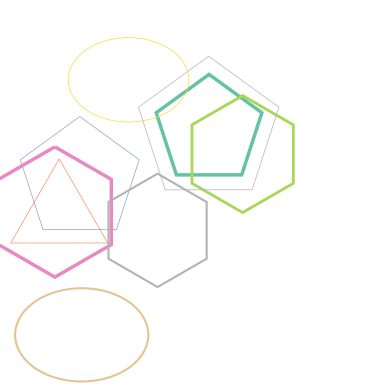[{"shape": "pentagon", "thickness": 2.5, "radius": 0.72, "center": [0.543, 0.662]}, {"shape": "triangle", "thickness": 0.5, "radius": 0.73, "center": [0.154, 0.442]}, {"shape": "pentagon", "thickness": 0.5, "radius": 0.81, "center": [0.207, 0.535]}, {"shape": "hexagon", "thickness": 2.5, "radius": 0.85, "center": [0.143, 0.449]}, {"shape": "hexagon", "thickness": 2, "radius": 0.76, "center": [0.63, 0.6]}, {"shape": "oval", "thickness": 0.5, "radius": 0.78, "center": [0.334, 0.793]}, {"shape": "oval", "thickness": 1.5, "radius": 0.87, "center": [0.212, 0.13]}, {"shape": "hexagon", "thickness": 1.5, "radius": 0.74, "center": [0.409, 0.402]}, {"shape": "pentagon", "thickness": 0.5, "radius": 0.96, "center": [0.542, 0.662]}]